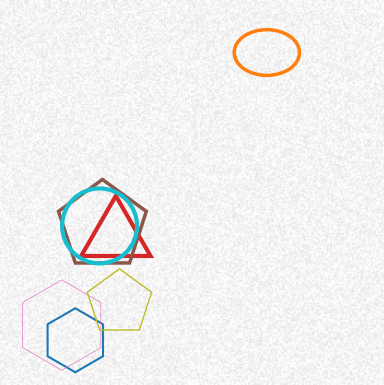[{"shape": "hexagon", "thickness": 1.5, "radius": 0.42, "center": [0.196, 0.116]}, {"shape": "oval", "thickness": 2.5, "radius": 0.42, "center": [0.693, 0.864]}, {"shape": "triangle", "thickness": 3, "radius": 0.52, "center": [0.301, 0.387]}, {"shape": "pentagon", "thickness": 2.5, "radius": 0.6, "center": [0.266, 0.414]}, {"shape": "hexagon", "thickness": 0.5, "radius": 0.59, "center": [0.16, 0.156]}, {"shape": "pentagon", "thickness": 1, "radius": 0.44, "center": [0.31, 0.214]}, {"shape": "circle", "thickness": 3, "radius": 0.49, "center": [0.259, 0.413]}]